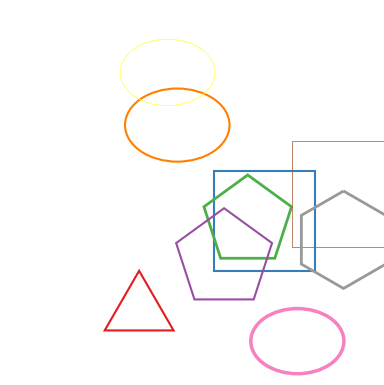[{"shape": "triangle", "thickness": 1.5, "radius": 0.52, "center": [0.361, 0.193]}, {"shape": "square", "thickness": 1.5, "radius": 0.65, "center": [0.687, 0.426]}, {"shape": "pentagon", "thickness": 2, "radius": 0.6, "center": [0.643, 0.426]}, {"shape": "pentagon", "thickness": 1.5, "radius": 0.65, "center": [0.582, 0.328]}, {"shape": "oval", "thickness": 1.5, "radius": 0.68, "center": [0.46, 0.675]}, {"shape": "oval", "thickness": 0.5, "radius": 0.62, "center": [0.435, 0.812]}, {"shape": "square", "thickness": 0.5, "radius": 0.69, "center": [0.896, 0.496]}, {"shape": "oval", "thickness": 2.5, "radius": 0.6, "center": [0.772, 0.114]}, {"shape": "hexagon", "thickness": 2, "radius": 0.63, "center": [0.892, 0.377]}]